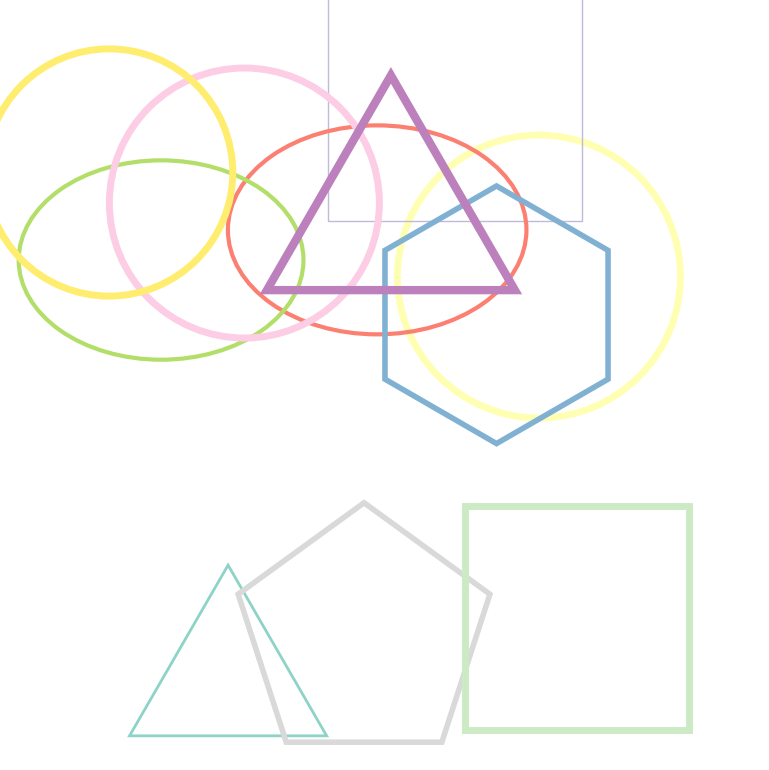[{"shape": "triangle", "thickness": 1, "radius": 0.74, "center": [0.296, 0.118]}, {"shape": "circle", "thickness": 2.5, "radius": 0.92, "center": [0.7, 0.641]}, {"shape": "square", "thickness": 0.5, "radius": 0.83, "center": [0.591, 0.878]}, {"shape": "oval", "thickness": 1.5, "radius": 0.97, "center": [0.49, 0.701]}, {"shape": "hexagon", "thickness": 2, "radius": 0.84, "center": [0.645, 0.591]}, {"shape": "oval", "thickness": 1.5, "radius": 0.92, "center": [0.209, 0.662]}, {"shape": "circle", "thickness": 2.5, "radius": 0.88, "center": [0.317, 0.736]}, {"shape": "pentagon", "thickness": 2, "radius": 0.86, "center": [0.473, 0.175]}, {"shape": "triangle", "thickness": 3, "radius": 0.93, "center": [0.508, 0.716]}, {"shape": "square", "thickness": 2.5, "radius": 0.73, "center": [0.749, 0.197]}, {"shape": "circle", "thickness": 2.5, "radius": 0.8, "center": [0.142, 0.776]}]